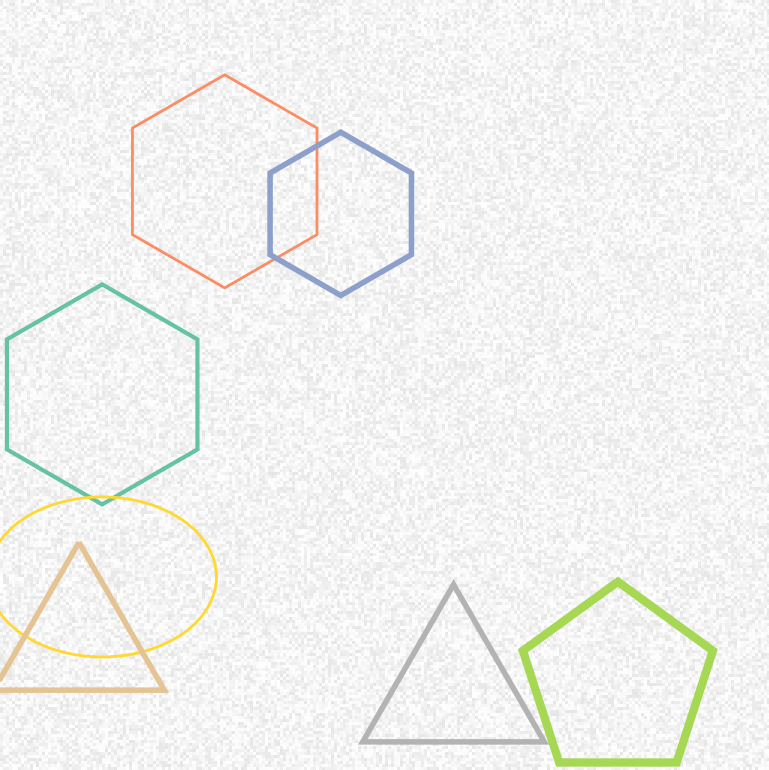[{"shape": "hexagon", "thickness": 1.5, "radius": 0.71, "center": [0.133, 0.488]}, {"shape": "hexagon", "thickness": 1, "radius": 0.69, "center": [0.292, 0.764]}, {"shape": "hexagon", "thickness": 2, "radius": 0.53, "center": [0.443, 0.722]}, {"shape": "pentagon", "thickness": 3, "radius": 0.65, "center": [0.802, 0.115]}, {"shape": "oval", "thickness": 1, "radius": 0.74, "center": [0.133, 0.251]}, {"shape": "triangle", "thickness": 2, "radius": 0.64, "center": [0.103, 0.168]}, {"shape": "triangle", "thickness": 2, "radius": 0.68, "center": [0.589, 0.105]}]